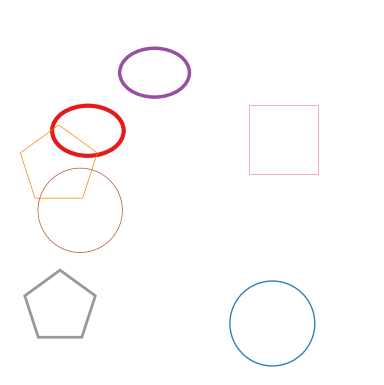[{"shape": "oval", "thickness": 3, "radius": 0.46, "center": [0.228, 0.66]}, {"shape": "circle", "thickness": 1, "radius": 0.55, "center": [0.707, 0.16]}, {"shape": "oval", "thickness": 2.5, "radius": 0.45, "center": [0.401, 0.811]}, {"shape": "pentagon", "thickness": 0.5, "radius": 0.53, "center": [0.153, 0.57]}, {"shape": "circle", "thickness": 0.5, "radius": 0.55, "center": [0.208, 0.454]}, {"shape": "square", "thickness": 0.5, "radius": 0.45, "center": [0.737, 0.638]}, {"shape": "pentagon", "thickness": 2, "radius": 0.48, "center": [0.156, 0.202]}]